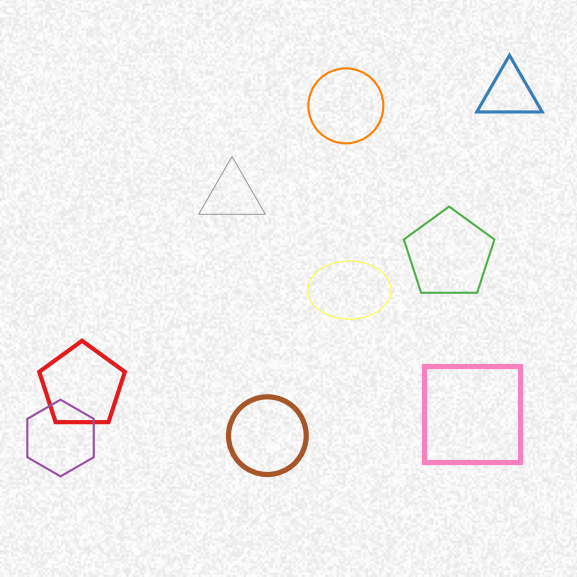[{"shape": "pentagon", "thickness": 2, "radius": 0.39, "center": [0.142, 0.331]}, {"shape": "triangle", "thickness": 1.5, "radius": 0.33, "center": [0.882, 0.838]}, {"shape": "pentagon", "thickness": 1, "radius": 0.41, "center": [0.778, 0.559]}, {"shape": "hexagon", "thickness": 1, "radius": 0.33, "center": [0.105, 0.241]}, {"shape": "circle", "thickness": 1, "radius": 0.32, "center": [0.599, 0.816]}, {"shape": "oval", "thickness": 0.5, "radius": 0.36, "center": [0.605, 0.497]}, {"shape": "circle", "thickness": 2.5, "radius": 0.34, "center": [0.463, 0.245]}, {"shape": "square", "thickness": 2.5, "radius": 0.42, "center": [0.817, 0.283]}, {"shape": "triangle", "thickness": 0.5, "radius": 0.33, "center": [0.402, 0.661]}]